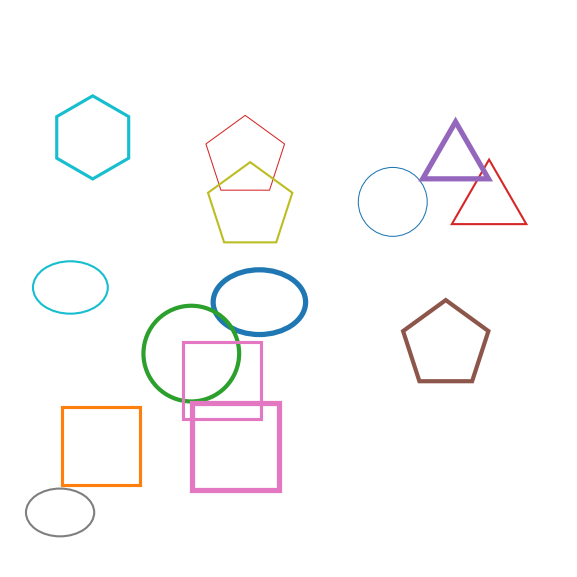[{"shape": "circle", "thickness": 0.5, "radius": 0.3, "center": [0.68, 0.65]}, {"shape": "oval", "thickness": 2.5, "radius": 0.4, "center": [0.449, 0.476]}, {"shape": "square", "thickness": 1.5, "radius": 0.34, "center": [0.175, 0.227]}, {"shape": "circle", "thickness": 2, "radius": 0.41, "center": [0.331, 0.387]}, {"shape": "pentagon", "thickness": 0.5, "radius": 0.36, "center": [0.425, 0.728]}, {"shape": "triangle", "thickness": 1, "radius": 0.37, "center": [0.847, 0.648]}, {"shape": "triangle", "thickness": 2.5, "radius": 0.33, "center": [0.789, 0.722]}, {"shape": "pentagon", "thickness": 2, "radius": 0.39, "center": [0.772, 0.402]}, {"shape": "square", "thickness": 2.5, "radius": 0.38, "center": [0.408, 0.226]}, {"shape": "square", "thickness": 1.5, "radius": 0.34, "center": [0.384, 0.34]}, {"shape": "oval", "thickness": 1, "radius": 0.3, "center": [0.104, 0.112]}, {"shape": "pentagon", "thickness": 1, "radius": 0.38, "center": [0.433, 0.642]}, {"shape": "oval", "thickness": 1, "radius": 0.32, "center": [0.122, 0.501]}, {"shape": "hexagon", "thickness": 1.5, "radius": 0.36, "center": [0.161, 0.761]}]